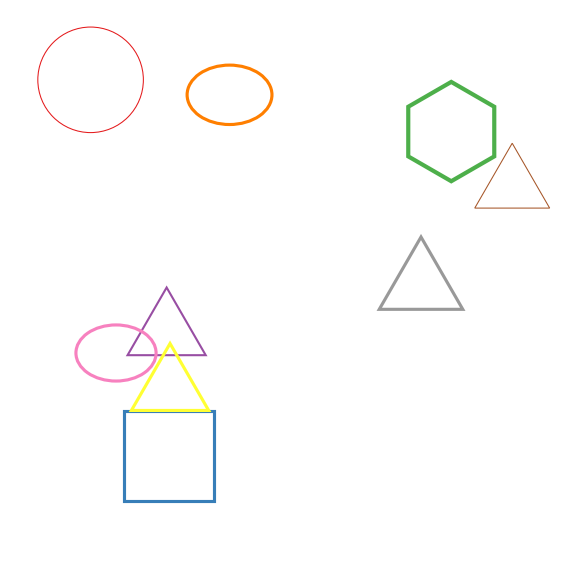[{"shape": "circle", "thickness": 0.5, "radius": 0.46, "center": [0.157, 0.861]}, {"shape": "square", "thickness": 1.5, "radius": 0.39, "center": [0.293, 0.209]}, {"shape": "hexagon", "thickness": 2, "radius": 0.43, "center": [0.781, 0.771]}, {"shape": "triangle", "thickness": 1, "radius": 0.39, "center": [0.289, 0.423]}, {"shape": "oval", "thickness": 1.5, "radius": 0.37, "center": [0.397, 0.835]}, {"shape": "triangle", "thickness": 1.5, "radius": 0.39, "center": [0.294, 0.327]}, {"shape": "triangle", "thickness": 0.5, "radius": 0.37, "center": [0.887, 0.676]}, {"shape": "oval", "thickness": 1.5, "radius": 0.35, "center": [0.201, 0.388]}, {"shape": "triangle", "thickness": 1.5, "radius": 0.42, "center": [0.729, 0.505]}]